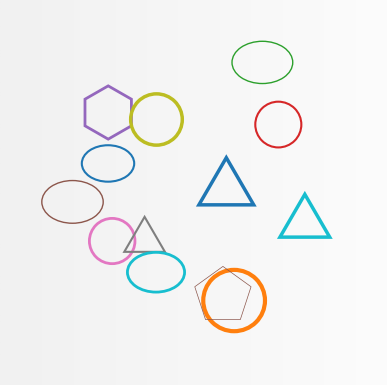[{"shape": "triangle", "thickness": 2.5, "radius": 0.41, "center": [0.584, 0.509]}, {"shape": "oval", "thickness": 1.5, "radius": 0.34, "center": [0.279, 0.575]}, {"shape": "circle", "thickness": 3, "radius": 0.4, "center": [0.604, 0.219]}, {"shape": "oval", "thickness": 1, "radius": 0.39, "center": [0.677, 0.838]}, {"shape": "circle", "thickness": 1.5, "radius": 0.3, "center": [0.718, 0.676]}, {"shape": "hexagon", "thickness": 2, "radius": 0.35, "center": [0.279, 0.708]}, {"shape": "oval", "thickness": 1, "radius": 0.4, "center": [0.187, 0.476]}, {"shape": "pentagon", "thickness": 0.5, "radius": 0.38, "center": [0.575, 0.232]}, {"shape": "circle", "thickness": 2, "radius": 0.29, "center": [0.289, 0.374]}, {"shape": "triangle", "thickness": 1.5, "radius": 0.3, "center": [0.373, 0.376]}, {"shape": "circle", "thickness": 2.5, "radius": 0.33, "center": [0.404, 0.69]}, {"shape": "oval", "thickness": 2, "radius": 0.37, "center": [0.403, 0.293]}, {"shape": "triangle", "thickness": 2.5, "radius": 0.37, "center": [0.787, 0.421]}]